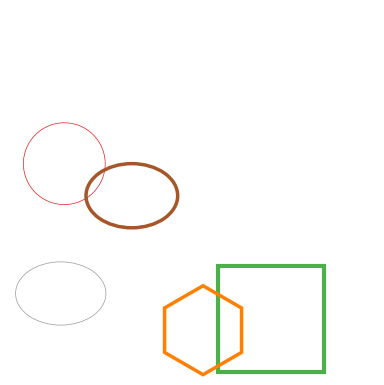[{"shape": "circle", "thickness": 0.5, "radius": 0.53, "center": [0.167, 0.575]}, {"shape": "square", "thickness": 3, "radius": 0.69, "center": [0.704, 0.172]}, {"shape": "hexagon", "thickness": 2.5, "radius": 0.58, "center": [0.527, 0.142]}, {"shape": "oval", "thickness": 2.5, "radius": 0.6, "center": [0.342, 0.492]}, {"shape": "oval", "thickness": 0.5, "radius": 0.59, "center": [0.158, 0.238]}]